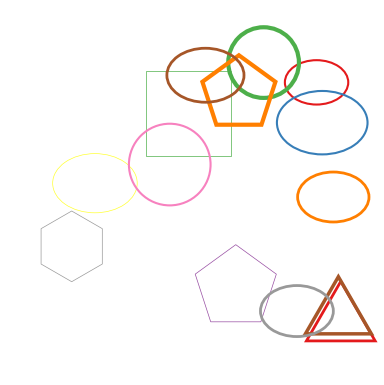[{"shape": "triangle", "thickness": 2, "radius": 0.52, "center": [0.885, 0.166]}, {"shape": "oval", "thickness": 1.5, "radius": 0.41, "center": [0.822, 0.786]}, {"shape": "oval", "thickness": 1.5, "radius": 0.59, "center": [0.837, 0.681]}, {"shape": "square", "thickness": 0.5, "radius": 0.55, "center": [0.491, 0.704]}, {"shape": "circle", "thickness": 3, "radius": 0.46, "center": [0.685, 0.837]}, {"shape": "pentagon", "thickness": 0.5, "radius": 0.55, "center": [0.612, 0.254]}, {"shape": "oval", "thickness": 2, "radius": 0.46, "center": [0.866, 0.488]}, {"shape": "pentagon", "thickness": 3, "radius": 0.5, "center": [0.621, 0.757]}, {"shape": "oval", "thickness": 0.5, "radius": 0.55, "center": [0.247, 0.524]}, {"shape": "triangle", "thickness": 2.5, "radius": 0.49, "center": [0.879, 0.182]}, {"shape": "oval", "thickness": 2, "radius": 0.5, "center": [0.534, 0.805]}, {"shape": "circle", "thickness": 1.5, "radius": 0.53, "center": [0.441, 0.573]}, {"shape": "hexagon", "thickness": 0.5, "radius": 0.46, "center": [0.186, 0.36]}, {"shape": "oval", "thickness": 2, "radius": 0.47, "center": [0.771, 0.192]}]